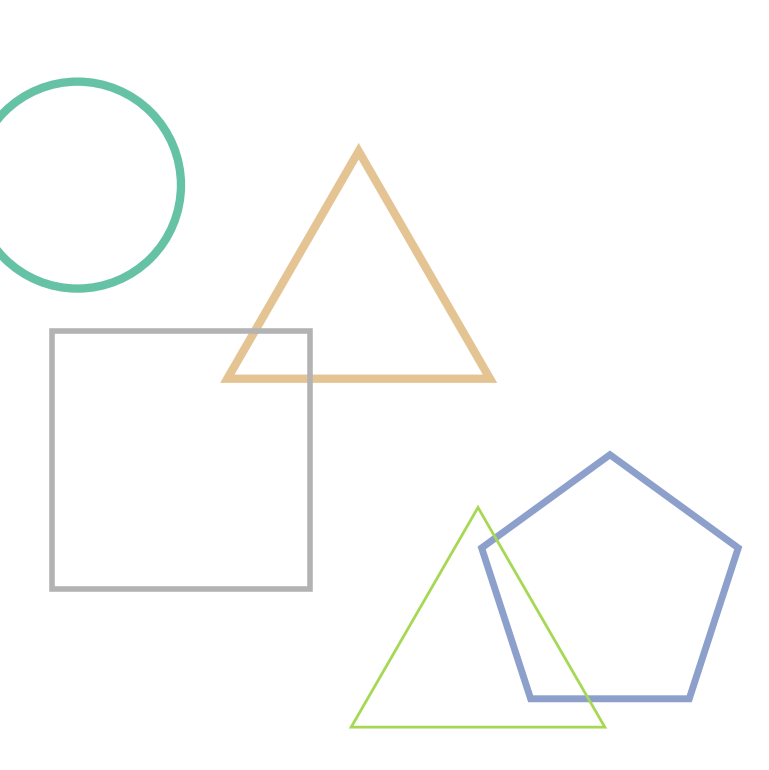[{"shape": "circle", "thickness": 3, "radius": 0.67, "center": [0.101, 0.76]}, {"shape": "pentagon", "thickness": 2.5, "radius": 0.88, "center": [0.792, 0.234]}, {"shape": "triangle", "thickness": 1, "radius": 0.95, "center": [0.621, 0.151]}, {"shape": "triangle", "thickness": 3, "radius": 0.98, "center": [0.466, 0.607]}, {"shape": "square", "thickness": 2, "radius": 0.84, "center": [0.235, 0.402]}]